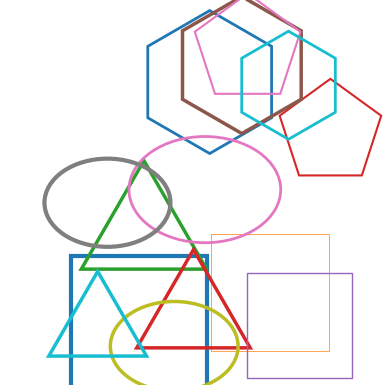[{"shape": "square", "thickness": 3, "radius": 0.88, "center": [0.361, 0.161]}, {"shape": "hexagon", "thickness": 2, "radius": 0.93, "center": [0.545, 0.787]}, {"shape": "square", "thickness": 0.5, "radius": 0.76, "center": [0.701, 0.24]}, {"shape": "triangle", "thickness": 2.5, "radius": 0.94, "center": [0.374, 0.395]}, {"shape": "triangle", "thickness": 2.5, "radius": 0.85, "center": [0.503, 0.182]}, {"shape": "pentagon", "thickness": 1.5, "radius": 0.69, "center": [0.858, 0.657]}, {"shape": "square", "thickness": 1, "radius": 0.68, "center": [0.778, 0.155]}, {"shape": "hexagon", "thickness": 2.5, "radius": 0.89, "center": [0.628, 0.831]}, {"shape": "oval", "thickness": 2, "radius": 0.99, "center": [0.532, 0.507]}, {"shape": "pentagon", "thickness": 1.5, "radius": 0.72, "center": [0.643, 0.873]}, {"shape": "oval", "thickness": 3, "radius": 0.82, "center": [0.279, 0.473]}, {"shape": "oval", "thickness": 2.5, "radius": 0.83, "center": [0.452, 0.101]}, {"shape": "triangle", "thickness": 2.5, "radius": 0.73, "center": [0.254, 0.148]}, {"shape": "hexagon", "thickness": 2, "radius": 0.7, "center": [0.749, 0.779]}]